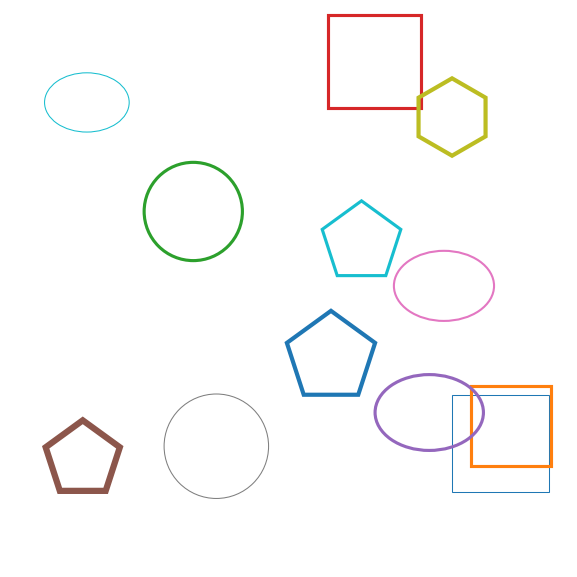[{"shape": "square", "thickness": 0.5, "radius": 0.42, "center": [0.867, 0.231]}, {"shape": "pentagon", "thickness": 2, "radius": 0.4, "center": [0.573, 0.381]}, {"shape": "square", "thickness": 1.5, "radius": 0.35, "center": [0.885, 0.261]}, {"shape": "circle", "thickness": 1.5, "radius": 0.43, "center": [0.335, 0.633]}, {"shape": "square", "thickness": 1.5, "radius": 0.4, "center": [0.648, 0.893]}, {"shape": "oval", "thickness": 1.5, "radius": 0.47, "center": [0.743, 0.285]}, {"shape": "pentagon", "thickness": 3, "radius": 0.34, "center": [0.143, 0.204]}, {"shape": "oval", "thickness": 1, "radius": 0.43, "center": [0.769, 0.504]}, {"shape": "circle", "thickness": 0.5, "radius": 0.45, "center": [0.375, 0.226]}, {"shape": "hexagon", "thickness": 2, "radius": 0.33, "center": [0.783, 0.796]}, {"shape": "pentagon", "thickness": 1.5, "radius": 0.36, "center": [0.626, 0.58]}, {"shape": "oval", "thickness": 0.5, "radius": 0.37, "center": [0.15, 0.822]}]